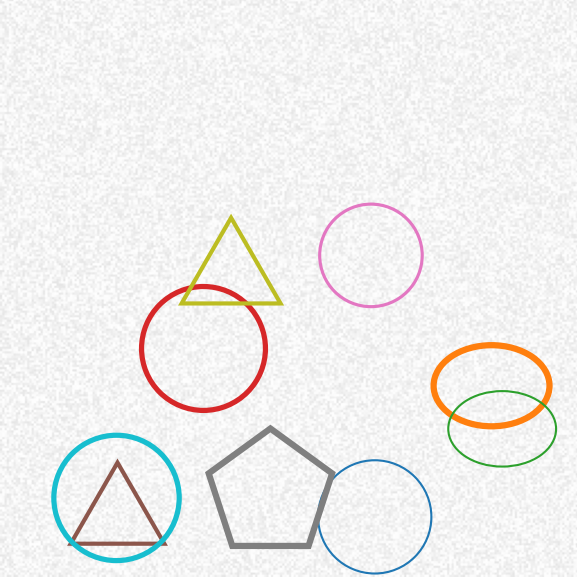[{"shape": "circle", "thickness": 1, "radius": 0.49, "center": [0.649, 0.104]}, {"shape": "oval", "thickness": 3, "radius": 0.5, "center": [0.851, 0.331]}, {"shape": "oval", "thickness": 1, "radius": 0.47, "center": [0.87, 0.257]}, {"shape": "circle", "thickness": 2.5, "radius": 0.54, "center": [0.352, 0.396]}, {"shape": "triangle", "thickness": 2, "radius": 0.47, "center": [0.203, 0.104]}, {"shape": "circle", "thickness": 1.5, "radius": 0.44, "center": [0.642, 0.557]}, {"shape": "pentagon", "thickness": 3, "radius": 0.56, "center": [0.468, 0.145]}, {"shape": "triangle", "thickness": 2, "radius": 0.49, "center": [0.4, 0.523]}, {"shape": "circle", "thickness": 2.5, "radius": 0.54, "center": [0.202, 0.137]}]